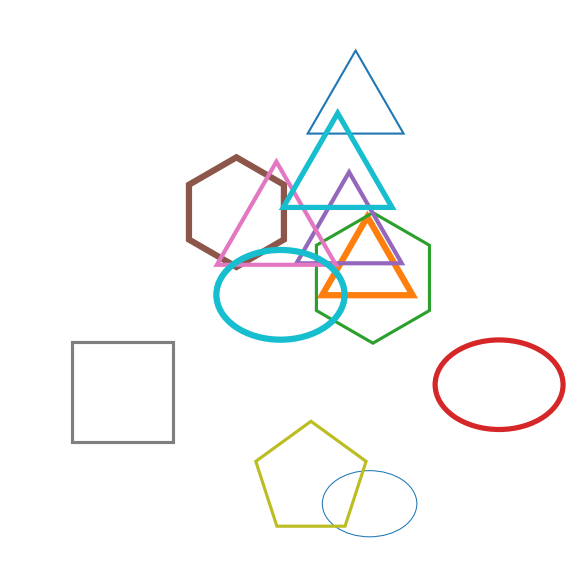[{"shape": "triangle", "thickness": 1, "radius": 0.48, "center": [0.616, 0.816]}, {"shape": "oval", "thickness": 0.5, "radius": 0.41, "center": [0.64, 0.127]}, {"shape": "triangle", "thickness": 3, "radius": 0.45, "center": [0.636, 0.533]}, {"shape": "hexagon", "thickness": 1.5, "radius": 0.57, "center": [0.646, 0.518]}, {"shape": "oval", "thickness": 2.5, "radius": 0.55, "center": [0.864, 0.333]}, {"shape": "triangle", "thickness": 2, "radius": 0.53, "center": [0.604, 0.596]}, {"shape": "hexagon", "thickness": 3, "radius": 0.47, "center": [0.409, 0.632]}, {"shape": "triangle", "thickness": 2, "radius": 0.6, "center": [0.479, 0.6]}, {"shape": "square", "thickness": 1.5, "radius": 0.44, "center": [0.213, 0.32]}, {"shape": "pentagon", "thickness": 1.5, "radius": 0.5, "center": [0.538, 0.169]}, {"shape": "oval", "thickness": 3, "radius": 0.56, "center": [0.486, 0.489]}, {"shape": "triangle", "thickness": 2.5, "radius": 0.54, "center": [0.585, 0.694]}]